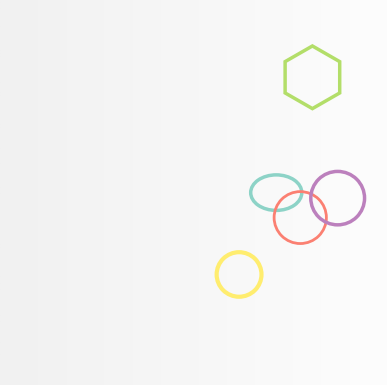[{"shape": "oval", "thickness": 2.5, "radius": 0.33, "center": [0.713, 0.5]}, {"shape": "circle", "thickness": 2, "radius": 0.34, "center": [0.775, 0.435]}, {"shape": "hexagon", "thickness": 2.5, "radius": 0.41, "center": [0.806, 0.799]}, {"shape": "circle", "thickness": 2.5, "radius": 0.35, "center": [0.871, 0.485]}, {"shape": "circle", "thickness": 3, "radius": 0.29, "center": [0.617, 0.287]}]